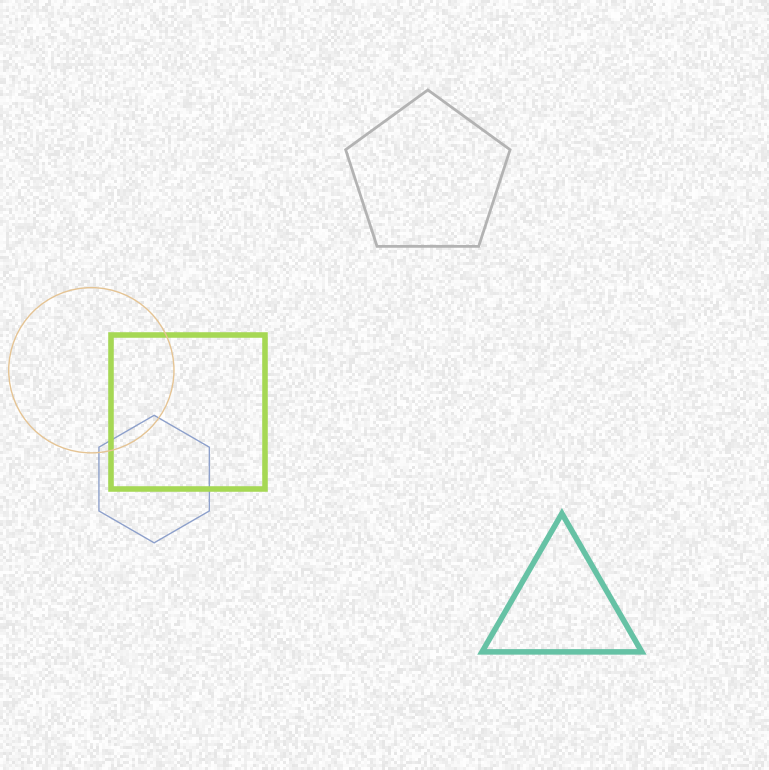[{"shape": "triangle", "thickness": 2, "radius": 0.6, "center": [0.73, 0.213]}, {"shape": "hexagon", "thickness": 0.5, "radius": 0.41, "center": [0.2, 0.378]}, {"shape": "square", "thickness": 2, "radius": 0.5, "center": [0.245, 0.465]}, {"shape": "circle", "thickness": 0.5, "radius": 0.54, "center": [0.119, 0.519]}, {"shape": "pentagon", "thickness": 1, "radius": 0.56, "center": [0.556, 0.771]}]